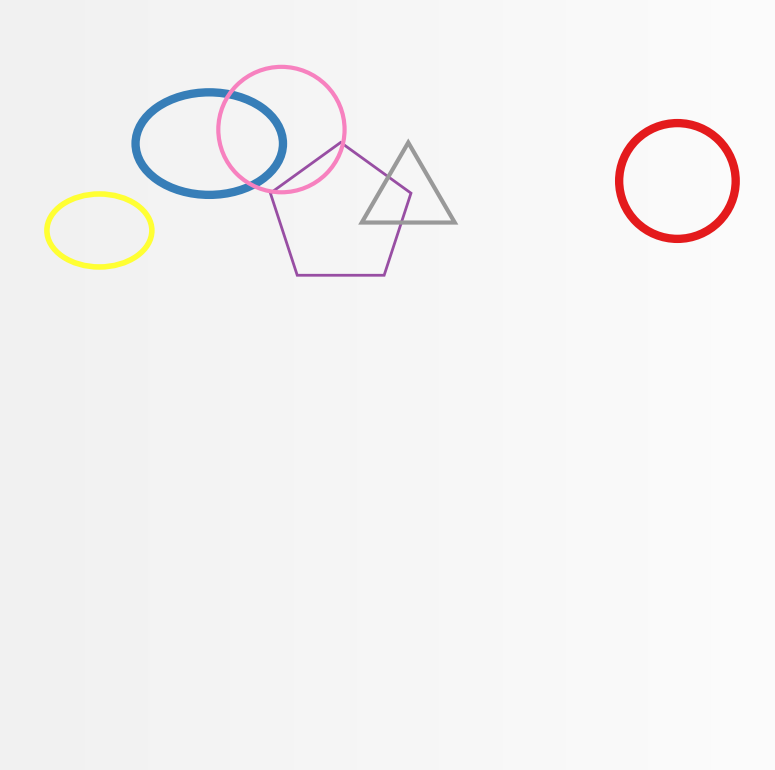[{"shape": "circle", "thickness": 3, "radius": 0.38, "center": [0.874, 0.765]}, {"shape": "oval", "thickness": 3, "radius": 0.48, "center": [0.27, 0.814]}, {"shape": "pentagon", "thickness": 1, "radius": 0.48, "center": [0.44, 0.72]}, {"shape": "oval", "thickness": 2, "radius": 0.34, "center": [0.128, 0.701]}, {"shape": "circle", "thickness": 1.5, "radius": 0.41, "center": [0.363, 0.832]}, {"shape": "triangle", "thickness": 1.5, "radius": 0.35, "center": [0.527, 0.746]}]